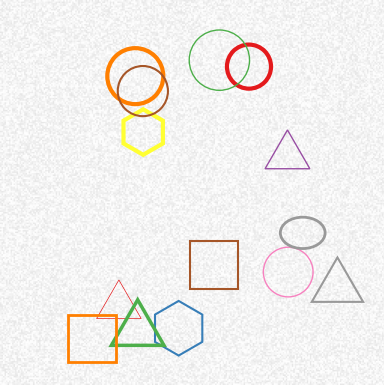[{"shape": "circle", "thickness": 3, "radius": 0.29, "center": [0.647, 0.827]}, {"shape": "triangle", "thickness": 0.5, "radius": 0.33, "center": [0.309, 0.206]}, {"shape": "hexagon", "thickness": 1.5, "radius": 0.35, "center": [0.464, 0.147]}, {"shape": "circle", "thickness": 1, "radius": 0.39, "center": [0.57, 0.844]}, {"shape": "triangle", "thickness": 2.5, "radius": 0.39, "center": [0.358, 0.142]}, {"shape": "triangle", "thickness": 1, "radius": 0.34, "center": [0.747, 0.595]}, {"shape": "circle", "thickness": 3, "radius": 0.36, "center": [0.351, 0.802]}, {"shape": "square", "thickness": 2, "radius": 0.31, "center": [0.239, 0.121]}, {"shape": "hexagon", "thickness": 3, "radius": 0.3, "center": [0.372, 0.657]}, {"shape": "circle", "thickness": 1.5, "radius": 0.33, "center": [0.371, 0.763]}, {"shape": "square", "thickness": 1.5, "radius": 0.31, "center": [0.555, 0.312]}, {"shape": "circle", "thickness": 1, "radius": 0.32, "center": [0.749, 0.293]}, {"shape": "triangle", "thickness": 1.5, "radius": 0.38, "center": [0.876, 0.254]}, {"shape": "oval", "thickness": 2, "radius": 0.29, "center": [0.786, 0.395]}]